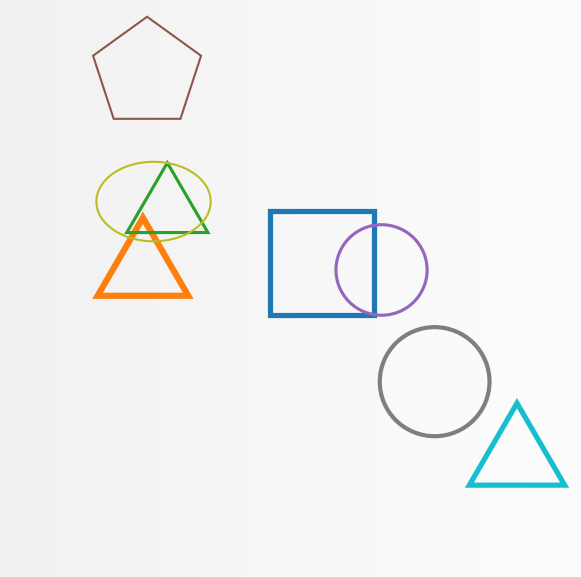[{"shape": "square", "thickness": 2.5, "radius": 0.45, "center": [0.554, 0.543]}, {"shape": "triangle", "thickness": 3, "radius": 0.45, "center": [0.246, 0.532]}, {"shape": "triangle", "thickness": 1.5, "radius": 0.4, "center": [0.288, 0.637]}, {"shape": "circle", "thickness": 1.5, "radius": 0.39, "center": [0.656, 0.532]}, {"shape": "pentagon", "thickness": 1, "radius": 0.49, "center": [0.253, 0.872]}, {"shape": "circle", "thickness": 2, "radius": 0.47, "center": [0.748, 0.338]}, {"shape": "oval", "thickness": 1, "radius": 0.49, "center": [0.264, 0.65]}, {"shape": "triangle", "thickness": 2.5, "radius": 0.47, "center": [0.889, 0.206]}]